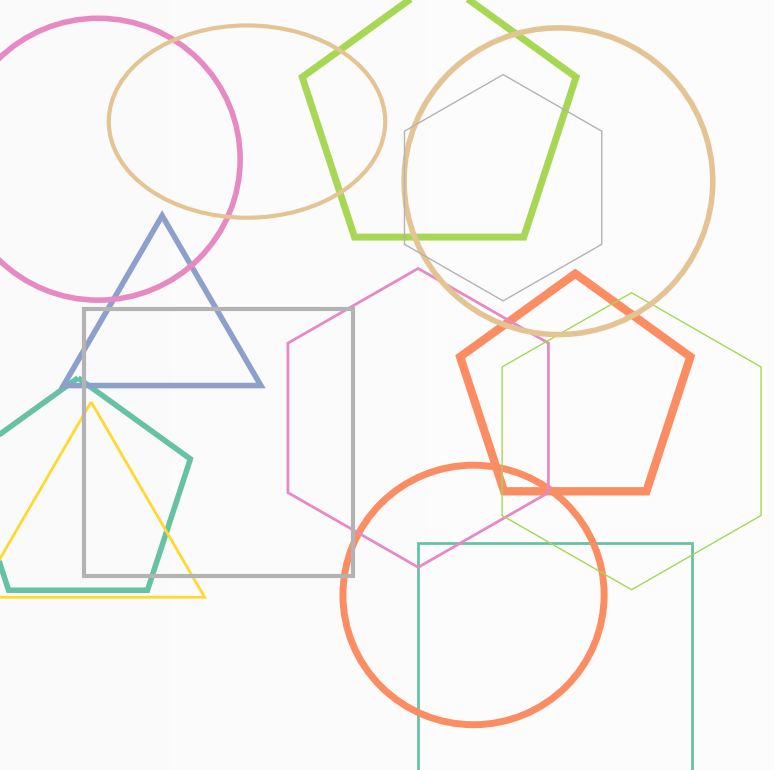[{"shape": "pentagon", "thickness": 2, "radius": 0.76, "center": [0.101, 0.357]}, {"shape": "square", "thickness": 1, "radius": 0.88, "center": [0.716, 0.118]}, {"shape": "circle", "thickness": 2.5, "radius": 0.84, "center": [0.611, 0.227]}, {"shape": "pentagon", "thickness": 3, "radius": 0.78, "center": [0.742, 0.488]}, {"shape": "triangle", "thickness": 2, "radius": 0.74, "center": [0.209, 0.573]}, {"shape": "hexagon", "thickness": 1, "radius": 0.97, "center": [0.54, 0.457]}, {"shape": "circle", "thickness": 2, "radius": 0.92, "center": [0.127, 0.793]}, {"shape": "hexagon", "thickness": 0.5, "radius": 0.96, "center": [0.815, 0.427]}, {"shape": "pentagon", "thickness": 2.5, "radius": 0.93, "center": [0.567, 0.842]}, {"shape": "triangle", "thickness": 1, "radius": 0.85, "center": [0.118, 0.309]}, {"shape": "oval", "thickness": 1.5, "radius": 0.89, "center": [0.319, 0.842]}, {"shape": "circle", "thickness": 2, "radius": 1.0, "center": [0.721, 0.765]}, {"shape": "hexagon", "thickness": 0.5, "radius": 0.73, "center": [0.649, 0.756]}, {"shape": "square", "thickness": 1.5, "radius": 0.87, "center": [0.282, 0.425]}]